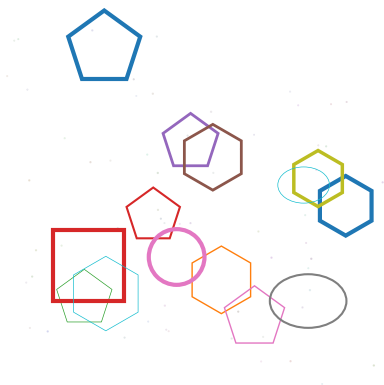[{"shape": "hexagon", "thickness": 3, "radius": 0.39, "center": [0.898, 0.465]}, {"shape": "pentagon", "thickness": 3, "radius": 0.49, "center": [0.271, 0.874]}, {"shape": "hexagon", "thickness": 1, "radius": 0.44, "center": [0.575, 0.273]}, {"shape": "pentagon", "thickness": 0.5, "radius": 0.38, "center": [0.219, 0.225]}, {"shape": "pentagon", "thickness": 1.5, "radius": 0.36, "center": [0.398, 0.44]}, {"shape": "square", "thickness": 3, "radius": 0.46, "center": [0.229, 0.311]}, {"shape": "pentagon", "thickness": 2, "radius": 0.38, "center": [0.495, 0.63]}, {"shape": "hexagon", "thickness": 2, "radius": 0.43, "center": [0.553, 0.592]}, {"shape": "pentagon", "thickness": 1, "radius": 0.41, "center": [0.661, 0.175]}, {"shape": "circle", "thickness": 3, "radius": 0.36, "center": [0.459, 0.332]}, {"shape": "oval", "thickness": 1.5, "radius": 0.5, "center": [0.8, 0.218]}, {"shape": "hexagon", "thickness": 2.5, "radius": 0.36, "center": [0.826, 0.536]}, {"shape": "hexagon", "thickness": 0.5, "radius": 0.48, "center": [0.275, 0.238]}, {"shape": "oval", "thickness": 0.5, "radius": 0.34, "center": [0.789, 0.519]}]